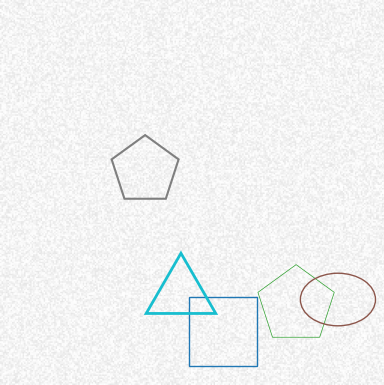[{"shape": "square", "thickness": 1, "radius": 0.44, "center": [0.579, 0.139]}, {"shape": "pentagon", "thickness": 0.5, "radius": 0.52, "center": [0.769, 0.208]}, {"shape": "oval", "thickness": 1, "radius": 0.49, "center": [0.878, 0.222]}, {"shape": "pentagon", "thickness": 1.5, "radius": 0.46, "center": [0.377, 0.558]}, {"shape": "triangle", "thickness": 2, "radius": 0.52, "center": [0.47, 0.238]}]